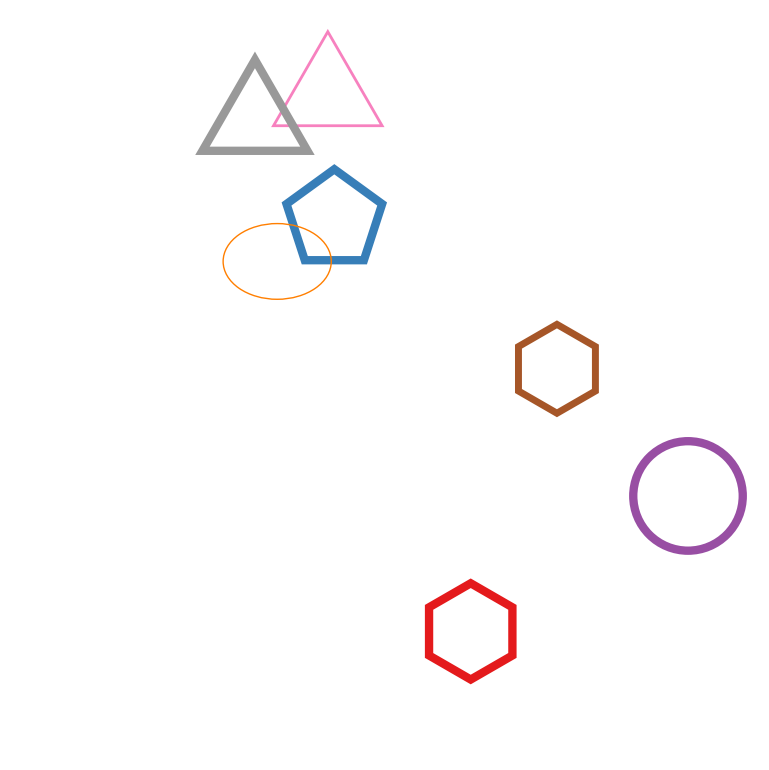[{"shape": "hexagon", "thickness": 3, "radius": 0.31, "center": [0.611, 0.18]}, {"shape": "pentagon", "thickness": 3, "radius": 0.33, "center": [0.434, 0.715]}, {"shape": "circle", "thickness": 3, "radius": 0.36, "center": [0.894, 0.356]}, {"shape": "oval", "thickness": 0.5, "radius": 0.35, "center": [0.36, 0.66]}, {"shape": "hexagon", "thickness": 2.5, "radius": 0.29, "center": [0.723, 0.521]}, {"shape": "triangle", "thickness": 1, "radius": 0.41, "center": [0.426, 0.877]}, {"shape": "triangle", "thickness": 3, "radius": 0.39, "center": [0.331, 0.844]}]